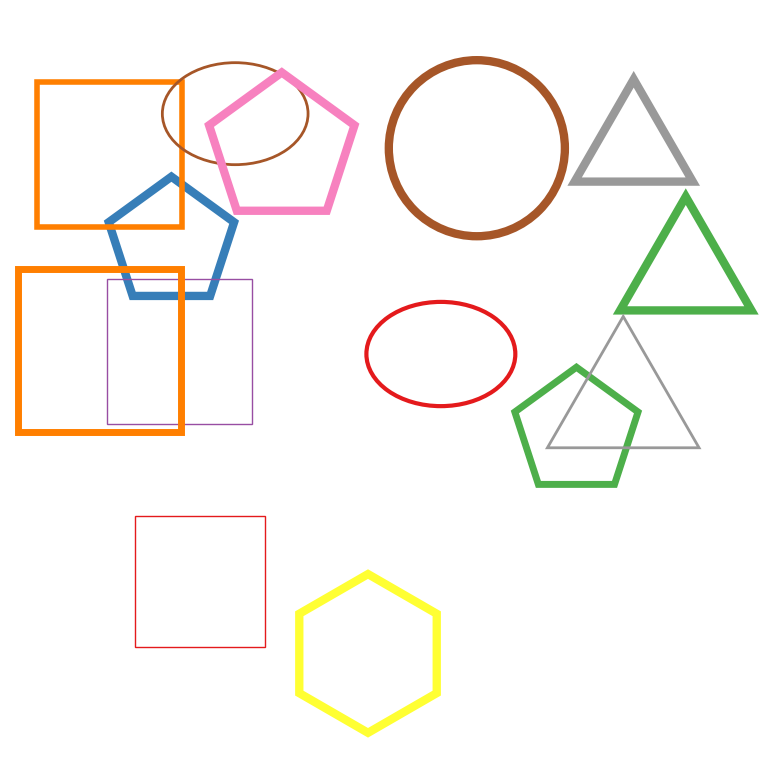[{"shape": "oval", "thickness": 1.5, "radius": 0.48, "center": [0.573, 0.54]}, {"shape": "square", "thickness": 0.5, "radius": 0.42, "center": [0.26, 0.245]}, {"shape": "pentagon", "thickness": 3, "radius": 0.43, "center": [0.223, 0.685]}, {"shape": "pentagon", "thickness": 2.5, "radius": 0.42, "center": [0.749, 0.439]}, {"shape": "triangle", "thickness": 3, "radius": 0.49, "center": [0.891, 0.646]}, {"shape": "square", "thickness": 0.5, "radius": 0.47, "center": [0.233, 0.543]}, {"shape": "square", "thickness": 2.5, "radius": 0.53, "center": [0.129, 0.545]}, {"shape": "square", "thickness": 2, "radius": 0.47, "center": [0.142, 0.8]}, {"shape": "hexagon", "thickness": 3, "radius": 0.52, "center": [0.478, 0.151]}, {"shape": "oval", "thickness": 1, "radius": 0.47, "center": [0.305, 0.852]}, {"shape": "circle", "thickness": 3, "radius": 0.57, "center": [0.619, 0.808]}, {"shape": "pentagon", "thickness": 3, "radius": 0.5, "center": [0.366, 0.807]}, {"shape": "triangle", "thickness": 3, "radius": 0.44, "center": [0.823, 0.808]}, {"shape": "triangle", "thickness": 1, "radius": 0.57, "center": [0.809, 0.475]}]